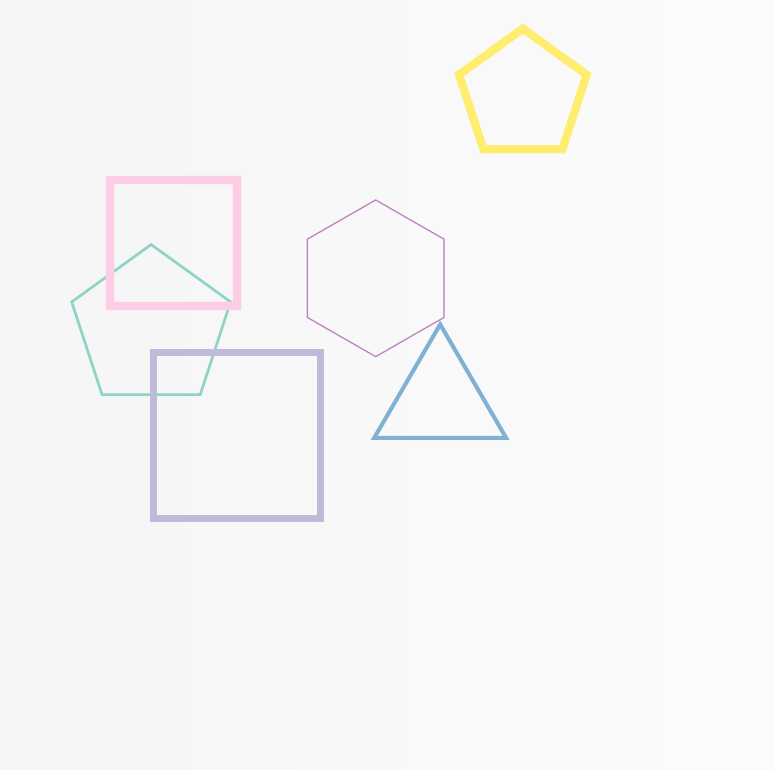[{"shape": "pentagon", "thickness": 1, "radius": 0.54, "center": [0.195, 0.575]}, {"shape": "square", "thickness": 2.5, "radius": 0.54, "center": [0.305, 0.435]}, {"shape": "triangle", "thickness": 1.5, "radius": 0.49, "center": [0.568, 0.48]}, {"shape": "square", "thickness": 3, "radius": 0.41, "center": [0.224, 0.685]}, {"shape": "hexagon", "thickness": 0.5, "radius": 0.51, "center": [0.485, 0.639]}, {"shape": "pentagon", "thickness": 3, "radius": 0.43, "center": [0.675, 0.876]}]